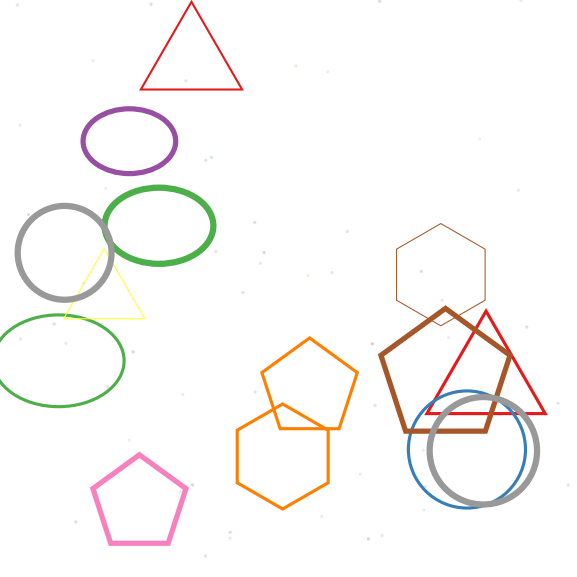[{"shape": "triangle", "thickness": 1, "radius": 0.51, "center": [0.332, 0.895]}, {"shape": "triangle", "thickness": 1.5, "radius": 0.59, "center": [0.842, 0.342]}, {"shape": "circle", "thickness": 1.5, "radius": 0.51, "center": [0.809, 0.221]}, {"shape": "oval", "thickness": 3, "radius": 0.47, "center": [0.275, 0.608]}, {"shape": "oval", "thickness": 1.5, "radius": 0.57, "center": [0.101, 0.374]}, {"shape": "oval", "thickness": 2.5, "radius": 0.4, "center": [0.224, 0.755]}, {"shape": "hexagon", "thickness": 1.5, "radius": 0.45, "center": [0.489, 0.209]}, {"shape": "pentagon", "thickness": 1.5, "radius": 0.43, "center": [0.536, 0.327]}, {"shape": "triangle", "thickness": 0.5, "radius": 0.41, "center": [0.18, 0.488]}, {"shape": "pentagon", "thickness": 2.5, "radius": 0.59, "center": [0.771, 0.348]}, {"shape": "hexagon", "thickness": 0.5, "radius": 0.44, "center": [0.763, 0.523]}, {"shape": "pentagon", "thickness": 2.5, "radius": 0.42, "center": [0.241, 0.127]}, {"shape": "circle", "thickness": 3, "radius": 0.41, "center": [0.112, 0.561]}, {"shape": "circle", "thickness": 3, "radius": 0.46, "center": [0.837, 0.219]}]